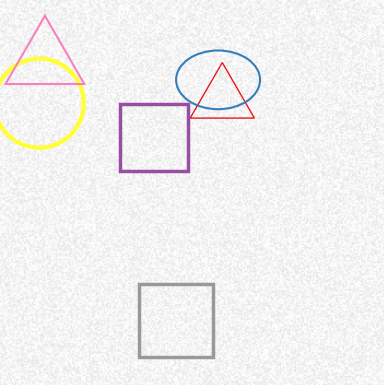[{"shape": "triangle", "thickness": 1, "radius": 0.48, "center": [0.577, 0.741]}, {"shape": "oval", "thickness": 1.5, "radius": 0.54, "center": [0.566, 0.793]}, {"shape": "square", "thickness": 2.5, "radius": 0.44, "center": [0.399, 0.643]}, {"shape": "circle", "thickness": 3, "radius": 0.58, "center": [0.102, 0.732]}, {"shape": "triangle", "thickness": 1.5, "radius": 0.59, "center": [0.117, 0.841]}, {"shape": "square", "thickness": 2.5, "radius": 0.48, "center": [0.457, 0.168]}]